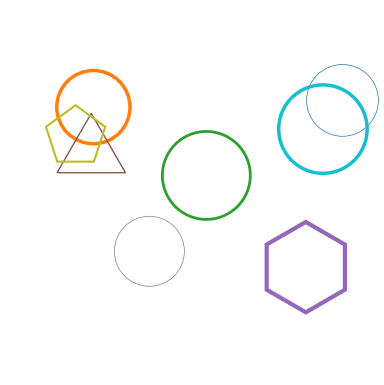[{"shape": "circle", "thickness": 0.5, "radius": 0.47, "center": [0.89, 0.739]}, {"shape": "circle", "thickness": 2.5, "radius": 0.48, "center": [0.243, 0.722]}, {"shape": "circle", "thickness": 2, "radius": 0.57, "center": [0.536, 0.544]}, {"shape": "hexagon", "thickness": 3, "radius": 0.59, "center": [0.794, 0.306]}, {"shape": "triangle", "thickness": 1, "radius": 0.51, "center": [0.237, 0.603]}, {"shape": "circle", "thickness": 0.5, "radius": 0.45, "center": [0.388, 0.347]}, {"shape": "pentagon", "thickness": 1.5, "radius": 0.4, "center": [0.196, 0.646]}, {"shape": "circle", "thickness": 2.5, "radius": 0.57, "center": [0.839, 0.665]}]